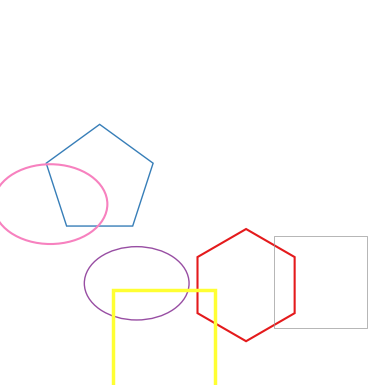[{"shape": "hexagon", "thickness": 1.5, "radius": 0.73, "center": [0.639, 0.259]}, {"shape": "pentagon", "thickness": 1, "radius": 0.73, "center": [0.259, 0.531]}, {"shape": "oval", "thickness": 1, "radius": 0.68, "center": [0.355, 0.264]}, {"shape": "square", "thickness": 2.5, "radius": 0.66, "center": [0.426, 0.115]}, {"shape": "oval", "thickness": 1.5, "radius": 0.74, "center": [0.131, 0.47]}, {"shape": "square", "thickness": 0.5, "radius": 0.6, "center": [0.833, 0.267]}]